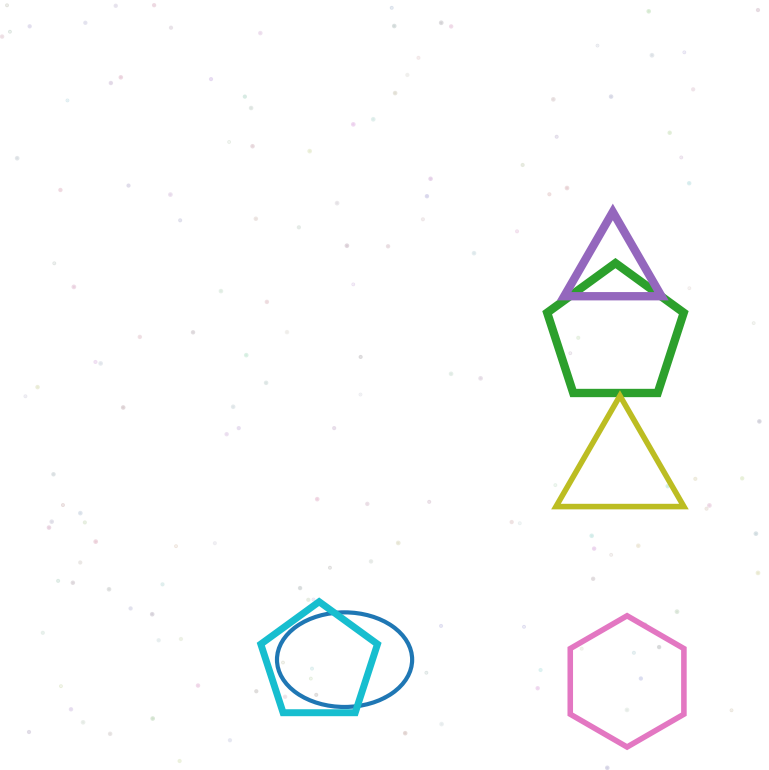[{"shape": "oval", "thickness": 1.5, "radius": 0.44, "center": [0.447, 0.143]}, {"shape": "pentagon", "thickness": 3, "radius": 0.47, "center": [0.799, 0.565]}, {"shape": "triangle", "thickness": 3, "radius": 0.36, "center": [0.796, 0.652]}, {"shape": "hexagon", "thickness": 2, "radius": 0.43, "center": [0.814, 0.115]}, {"shape": "triangle", "thickness": 2, "radius": 0.48, "center": [0.805, 0.39]}, {"shape": "pentagon", "thickness": 2.5, "radius": 0.4, "center": [0.414, 0.139]}]